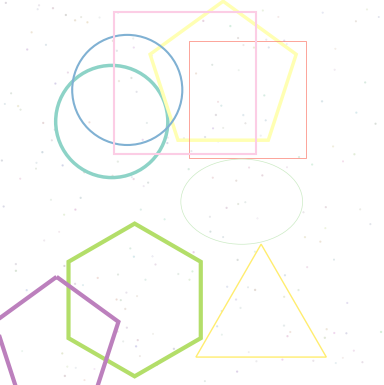[{"shape": "circle", "thickness": 2.5, "radius": 0.73, "center": [0.29, 0.684]}, {"shape": "pentagon", "thickness": 2.5, "radius": 1.0, "center": [0.58, 0.797]}, {"shape": "square", "thickness": 0.5, "radius": 0.76, "center": [0.643, 0.742]}, {"shape": "circle", "thickness": 1.5, "radius": 0.72, "center": [0.331, 0.766]}, {"shape": "hexagon", "thickness": 3, "radius": 0.99, "center": [0.35, 0.221]}, {"shape": "square", "thickness": 1.5, "radius": 0.92, "center": [0.48, 0.784]}, {"shape": "pentagon", "thickness": 3, "radius": 0.84, "center": [0.147, 0.112]}, {"shape": "oval", "thickness": 0.5, "radius": 0.79, "center": [0.628, 0.476]}, {"shape": "triangle", "thickness": 1, "radius": 0.98, "center": [0.678, 0.17]}]